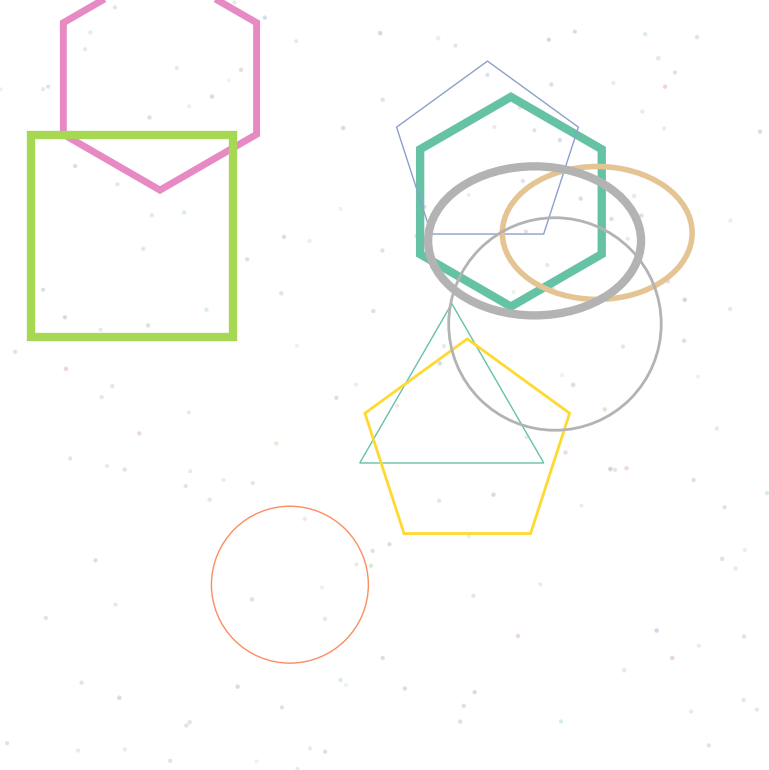[{"shape": "triangle", "thickness": 0.5, "radius": 0.69, "center": [0.587, 0.468]}, {"shape": "hexagon", "thickness": 3, "radius": 0.68, "center": [0.664, 0.738]}, {"shape": "circle", "thickness": 0.5, "radius": 0.51, "center": [0.376, 0.241]}, {"shape": "pentagon", "thickness": 0.5, "radius": 0.62, "center": [0.633, 0.796]}, {"shape": "hexagon", "thickness": 2.5, "radius": 0.72, "center": [0.208, 0.898]}, {"shape": "square", "thickness": 3, "radius": 0.66, "center": [0.171, 0.694]}, {"shape": "pentagon", "thickness": 1, "radius": 0.7, "center": [0.607, 0.42]}, {"shape": "oval", "thickness": 2, "radius": 0.62, "center": [0.776, 0.697]}, {"shape": "circle", "thickness": 1, "radius": 0.69, "center": [0.721, 0.579]}, {"shape": "oval", "thickness": 3, "radius": 0.69, "center": [0.694, 0.687]}]